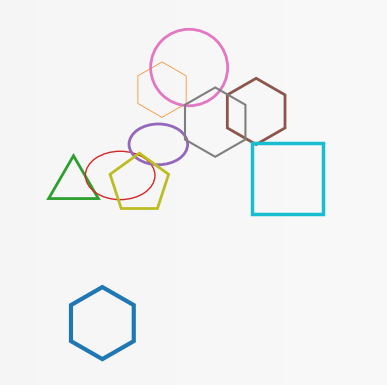[{"shape": "hexagon", "thickness": 3, "radius": 0.47, "center": [0.264, 0.161]}, {"shape": "hexagon", "thickness": 0.5, "radius": 0.36, "center": [0.418, 0.767]}, {"shape": "triangle", "thickness": 2, "radius": 0.37, "center": [0.19, 0.521]}, {"shape": "oval", "thickness": 1, "radius": 0.45, "center": [0.31, 0.544]}, {"shape": "oval", "thickness": 2, "radius": 0.38, "center": [0.409, 0.625]}, {"shape": "hexagon", "thickness": 2, "radius": 0.43, "center": [0.661, 0.711]}, {"shape": "circle", "thickness": 2, "radius": 0.5, "center": [0.488, 0.825]}, {"shape": "hexagon", "thickness": 1.5, "radius": 0.45, "center": [0.555, 0.683]}, {"shape": "pentagon", "thickness": 2, "radius": 0.4, "center": [0.36, 0.523]}, {"shape": "square", "thickness": 2.5, "radius": 0.46, "center": [0.742, 0.536]}]